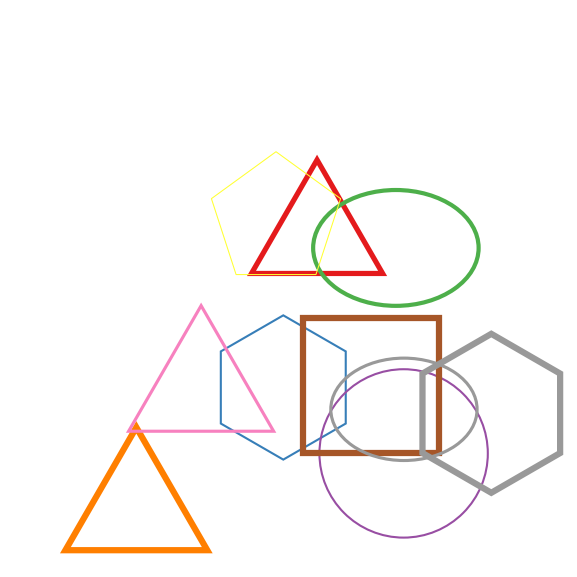[{"shape": "triangle", "thickness": 2.5, "radius": 0.66, "center": [0.549, 0.591]}, {"shape": "hexagon", "thickness": 1, "radius": 0.62, "center": [0.491, 0.328]}, {"shape": "oval", "thickness": 2, "radius": 0.72, "center": [0.686, 0.57]}, {"shape": "circle", "thickness": 1, "radius": 0.73, "center": [0.699, 0.214]}, {"shape": "triangle", "thickness": 3, "radius": 0.71, "center": [0.236, 0.117]}, {"shape": "pentagon", "thickness": 0.5, "radius": 0.59, "center": [0.478, 0.619]}, {"shape": "square", "thickness": 3, "radius": 0.59, "center": [0.643, 0.332]}, {"shape": "triangle", "thickness": 1.5, "radius": 0.72, "center": [0.348, 0.325]}, {"shape": "hexagon", "thickness": 3, "radius": 0.69, "center": [0.851, 0.283]}, {"shape": "oval", "thickness": 1.5, "radius": 0.63, "center": [0.699, 0.29]}]